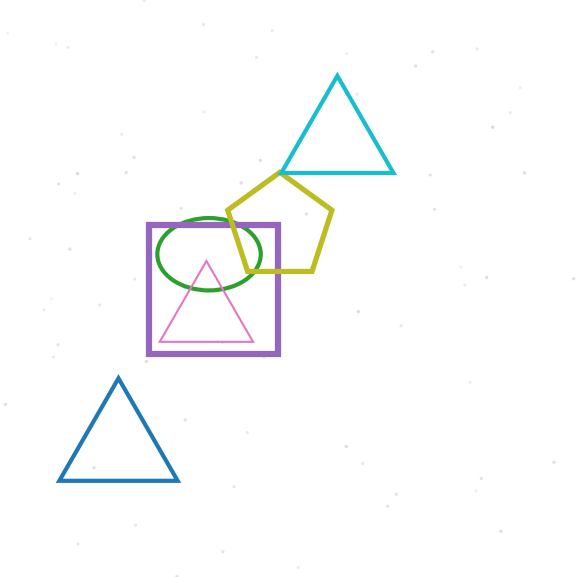[{"shape": "triangle", "thickness": 2, "radius": 0.59, "center": [0.205, 0.226]}, {"shape": "oval", "thickness": 2, "radius": 0.45, "center": [0.362, 0.559]}, {"shape": "square", "thickness": 3, "radius": 0.56, "center": [0.369, 0.498]}, {"shape": "triangle", "thickness": 1, "radius": 0.47, "center": [0.357, 0.454]}, {"shape": "pentagon", "thickness": 2.5, "radius": 0.47, "center": [0.485, 0.606]}, {"shape": "triangle", "thickness": 2, "radius": 0.56, "center": [0.584, 0.756]}]